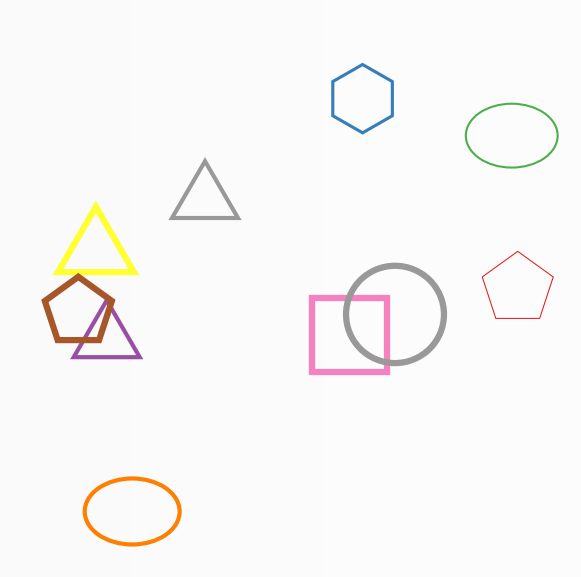[{"shape": "pentagon", "thickness": 0.5, "radius": 0.32, "center": [0.891, 0.5]}, {"shape": "hexagon", "thickness": 1.5, "radius": 0.3, "center": [0.624, 0.828]}, {"shape": "oval", "thickness": 1, "radius": 0.39, "center": [0.88, 0.764]}, {"shape": "triangle", "thickness": 2, "radius": 0.33, "center": [0.184, 0.413]}, {"shape": "oval", "thickness": 2, "radius": 0.41, "center": [0.227, 0.113]}, {"shape": "triangle", "thickness": 3, "radius": 0.38, "center": [0.165, 0.566]}, {"shape": "pentagon", "thickness": 3, "radius": 0.3, "center": [0.135, 0.459]}, {"shape": "square", "thickness": 3, "radius": 0.32, "center": [0.602, 0.419]}, {"shape": "triangle", "thickness": 2, "radius": 0.33, "center": [0.353, 0.654]}, {"shape": "circle", "thickness": 3, "radius": 0.42, "center": [0.68, 0.455]}]